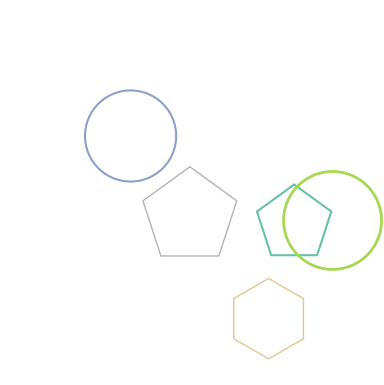[{"shape": "pentagon", "thickness": 1.5, "radius": 0.51, "center": [0.764, 0.419]}, {"shape": "circle", "thickness": 1.5, "radius": 0.59, "center": [0.339, 0.647]}, {"shape": "circle", "thickness": 2, "radius": 0.64, "center": [0.864, 0.427]}, {"shape": "hexagon", "thickness": 1, "radius": 0.52, "center": [0.698, 0.172]}, {"shape": "pentagon", "thickness": 1, "radius": 0.64, "center": [0.493, 0.439]}]